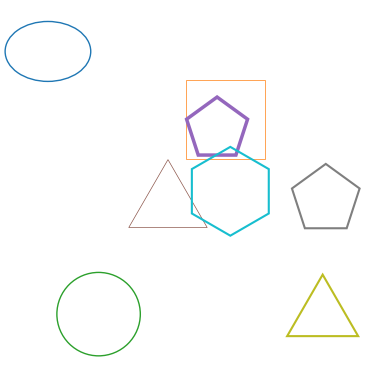[{"shape": "oval", "thickness": 1, "radius": 0.56, "center": [0.124, 0.866]}, {"shape": "square", "thickness": 0.5, "radius": 0.51, "center": [0.585, 0.688]}, {"shape": "circle", "thickness": 1, "radius": 0.54, "center": [0.256, 0.184]}, {"shape": "pentagon", "thickness": 2.5, "radius": 0.42, "center": [0.564, 0.665]}, {"shape": "triangle", "thickness": 0.5, "radius": 0.59, "center": [0.436, 0.468]}, {"shape": "pentagon", "thickness": 1.5, "radius": 0.46, "center": [0.846, 0.482]}, {"shape": "triangle", "thickness": 1.5, "radius": 0.53, "center": [0.838, 0.18]}, {"shape": "hexagon", "thickness": 1.5, "radius": 0.58, "center": [0.598, 0.503]}]